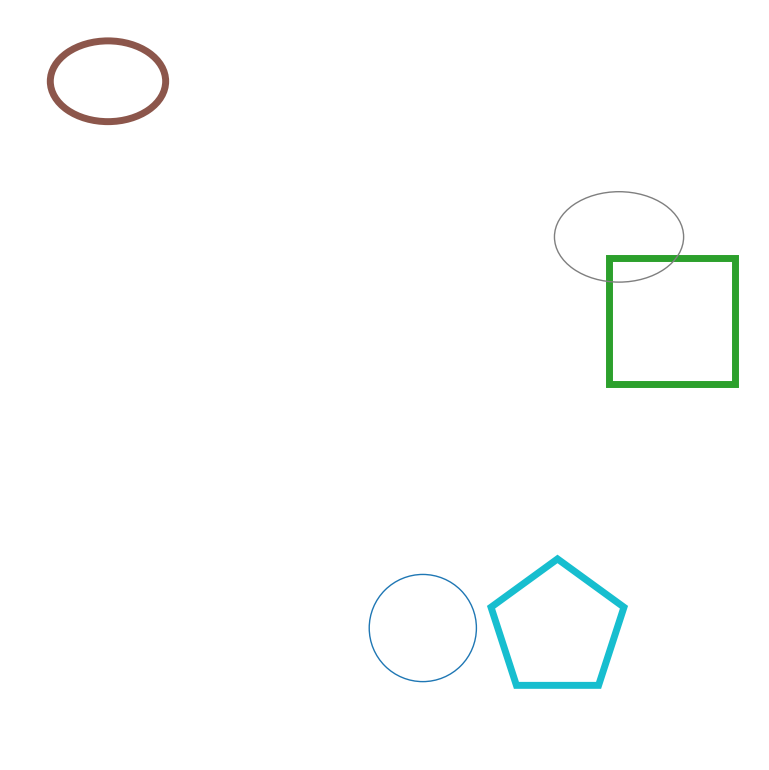[{"shape": "circle", "thickness": 0.5, "radius": 0.35, "center": [0.549, 0.184]}, {"shape": "square", "thickness": 2.5, "radius": 0.41, "center": [0.873, 0.583]}, {"shape": "oval", "thickness": 2.5, "radius": 0.37, "center": [0.14, 0.894]}, {"shape": "oval", "thickness": 0.5, "radius": 0.42, "center": [0.804, 0.692]}, {"shape": "pentagon", "thickness": 2.5, "radius": 0.45, "center": [0.724, 0.183]}]